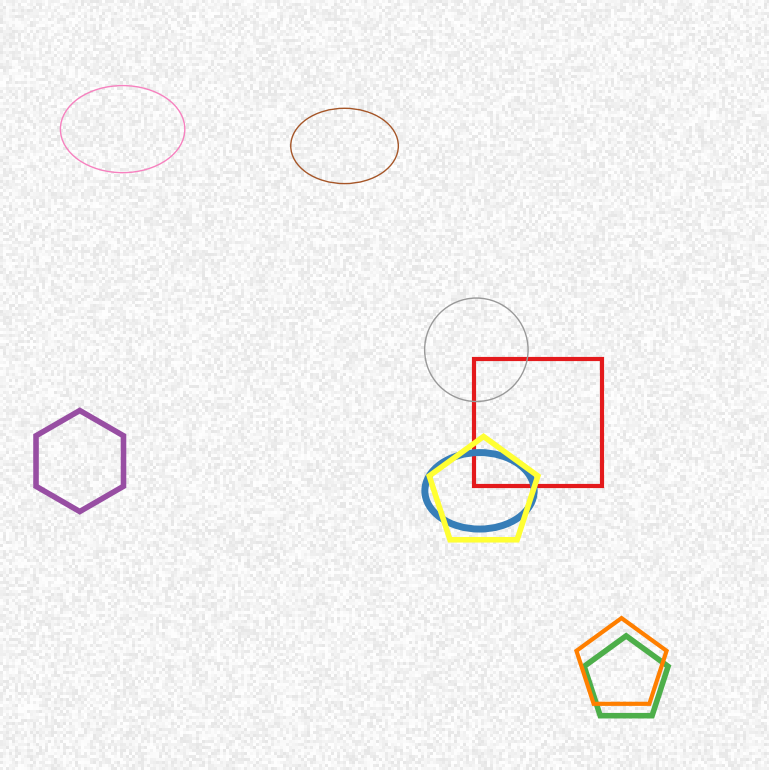[{"shape": "square", "thickness": 1.5, "radius": 0.41, "center": [0.698, 0.451]}, {"shape": "oval", "thickness": 2.5, "radius": 0.35, "center": [0.623, 0.363]}, {"shape": "pentagon", "thickness": 2, "radius": 0.29, "center": [0.813, 0.117]}, {"shape": "hexagon", "thickness": 2, "radius": 0.33, "center": [0.104, 0.401]}, {"shape": "pentagon", "thickness": 1.5, "radius": 0.31, "center": [0.807, 0.136]}, {"shape": "pentagon", "thickness": 2, "radius": 0.37, "center": [0.628, 0.359]}, {"shape": "oval", "thickness": 0.5, "radius": 0.35, "center": [0.447, 0.81]}, {"shape": "oval", "thickness": 0.5, "radius": 0.4, "center": [0.159, 0.832]}, {"shape": "circle", "thickness": 0.5, "radius": 0.34, "center": [0.619, 0.546]}]